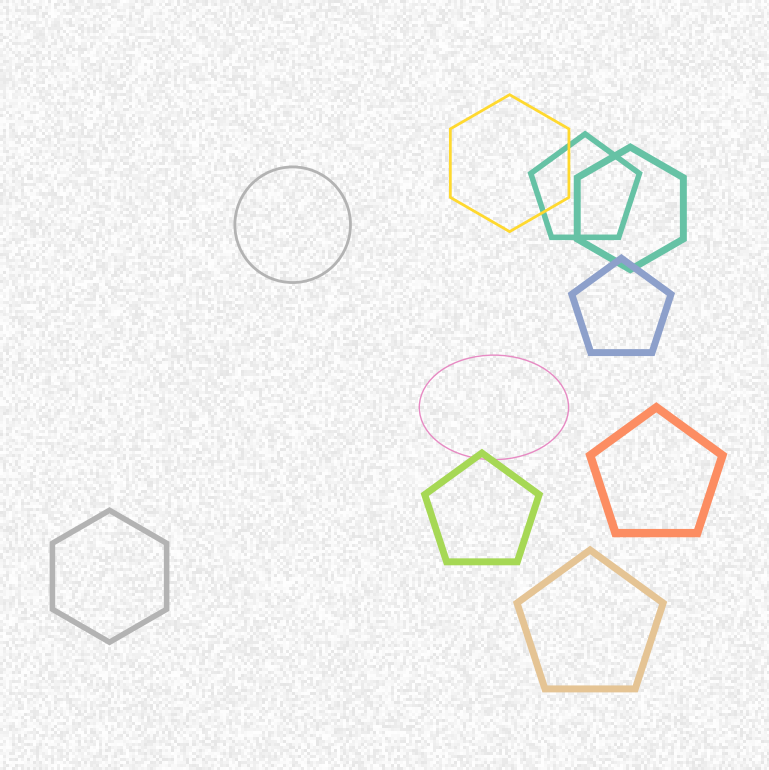[{"shape": "pentagon", "thickness": 2, "radius": 0.37, "center": [0.76, 0.752]}, {"shape": "hexagon", "thickness": 2.5, "radius": 0.4, "center": [0.819, 0.729]}, {"shape": "pentagon", "thickness": 3, "radius": 0.45, "center": [0.852, 0.381]}, {"shape": "pentagon", "thickness": 2.5, "radius": 0.34, "center": [0.807, 0.597]}, {"shape": "oval", "thickness": 0.5, "radius": 0.48, "center": [0.641, 0.471]}, {"shape": "pentagon", "thickness": 2.5, "radius": 0.39, "center": [0.626, 0.334]}, {"shape": "hexagon", "thickness": 1, "radius": 0.44, "center": [0.662, 0.788]}, {"shape": "pentagon", "thickness": 2.5, "radius": 0.5, "center": [0.766, 0.186]}, {"shape": "circle", "thickness": 1, "radius": 0.38, "center": [0.38, 0.708]}, {"shape": "hexagon", "thickness": 2, "radius": 0.43, "center": [0.142, 0.252]}]